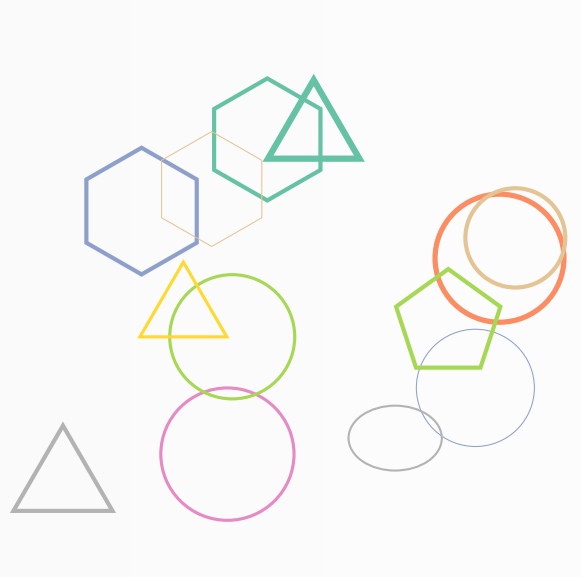[{"shape": "hexagon", "thickness": 2, "radius": 0.53, "center": [0.46, 0.758]}, {"shape": "triangle", "thickness": 3, "radius": 0.45, "center": [0.54, 0.77]}, {"shape": "circle", "thickness": 2.5, "radius": 0.55, "center": [0.859, 0.552]}, {"shape": "hexagon", "thickness": 2, "radius": 0.55, "center": [0.244, 0.634]}, {"shape": "circle", "thickness": 0.5, "radius": 0.51, "center": [0.818, 0.327]}, {"shape": "circle", "thickness": 1.5, "radius": 0.57, "center": [0.391, 0.213]}, {"shape": "circle", "thickness": 1.5, "radius": 0.54, "center": [0.4, 0.416]}, {"shape": "pentagon", "thickness": 2, "radius": 0.47, "center": [0.771, 0.439]}, {"shape": "triangle", "thickness": 1.5, "radius": 0.43, "center": [0.315, 0.459]}, {"shape": "hexagon", "thickness": 0.5, "radius": 0.5, "center": [0.364, 0.672]}, {"shape": "circle", "thickness": 2, "radius": 0.43, "center": [0.887, 0.587]}, {"shape": "triangle", "thickness": 2, "radius": 0.49, "center": [0.108, 0.164]}, {"shape": "oval", "thickness": 1, "radius": 0.4, "center": [0.68, 0.241]}]